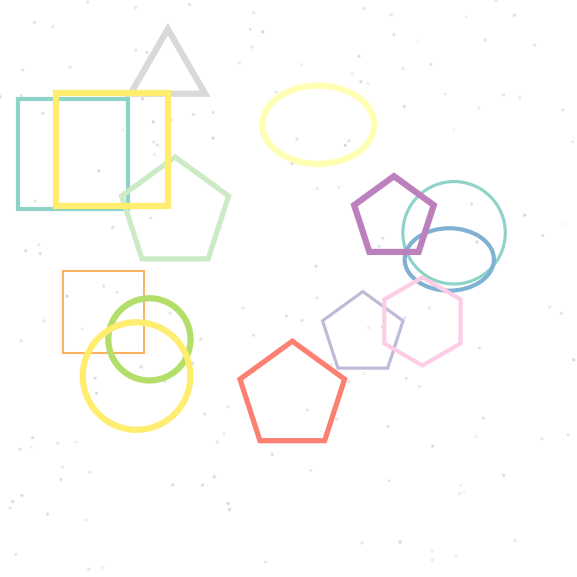[{"shape": "circle", "thickness": 1.5, "radius": 0.44, "center": [0.786, 0.596]}, {"shape": "square", "thickness": 2, "radius": 0.48, "center": [0.127, 0.733]}, {"shape": "oval", "thickness": 3, "radius": 0.48, "center": [0.551, 0.783]}, {"shape": "pentagon", "thickness": 1.5, "radius": 0.37, "center": [0.628, 0.421]}, {"shape": "pentagon", "thickness": 2.5, "radius": 0.48, "center": [0.506, 0.313]}, {"shape": "oval", "thickness": 2, "radius": 0.39, "center": [0.778, 0.55]}, {"shape": "square", "thickness": 1, "radius": 0.35, "center": [0.179, 0.459]}, {"shape": "circle", "thickness": 3, "radius": 0.36, "center": [0.259, 0.412]}, {"shape": "hexagon", "thickness": 2, "radius": 0.38, "center": [0.731, 0.443]}, {"shape": "triangle", "thickness": 3, "radius": 0.37, "center": [0.291, 0.874]}, {"shape": "pentagon", "thickness": 3, "radius": 0.36, "center": [0.682, 0.622]}, {"shape": "pentagon", "thickness": 2.5, "radius": 0.49, "center": [0.303, 0.63]}, {"shape": "square", "thickness": 3, "radius": 0.49, "center": [0.194, 0.74]}, {"shape": "circle", "thickness": 3, "radius": 0.47, "center": [0.237, 0.348]}]